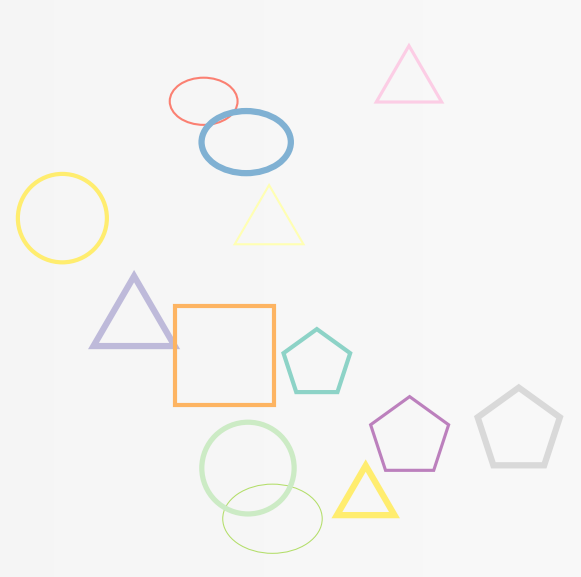[{"shape": "pentagon", "thickness": 2, "radius": 0.3, "center": [0.545, 0.369]}, {"shape": "triangle", "thickness": 1, "radius": 0.34, "center": [0.463, 0.61]}, {"shape": "triangle", "thickness": 3, "radius": 0.4, "center": [0.231, 0.44]}, {"shape": "oval", "thickness": 1, "radius": 0.29, "center": [0.35, 0.824]}, {"shape": "oval", "thickness": 3, "radius": 0.38, "center": [0.424, 0.753]}, {"shape": "square", "thickness": 2, "radius": 0.43, "center": [0.386, 0.384]}, {"shape": "oval", "thickness": 0.5, "radius": 0.43, "center": [0.469, 0.101]}, {"shape": "triangle", "thickness": 1.5, "radius": 0.32, "center": [0.704, 0.855]}, {"shape": "pentagon", "thickness": 3, "radius": 0.37, "center": [0.893, 0.254]}, {"shape": "pentagon", "thickness": 1.5, "radius": 0.35, "center": [0.705, 0.242]}, {"shape": "circle", "thickness": 2.5, "radius": 0.4, "center": [0.427, 0.189]}, {"shape": "triangle", "thickness": 3, "radius": 0.29, "center": [0.629, 0.136]}, {"shape": "circle", "thickness": 2, "radius": 0.38, "center": [0.107, 0.621]}]